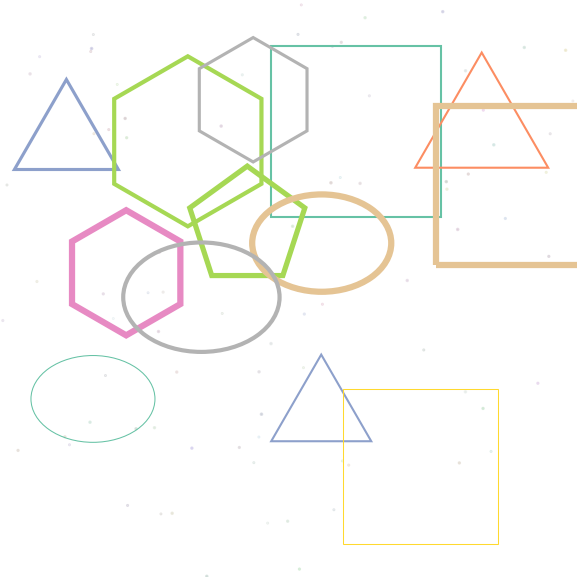[{"shape": "oval", "thickness": 0.5, "radius": 0.54, "center": [0.161, 0.308]}, {"shape": "square", "thickness": 1, "radius": 0.74, "center": [0.616, 0.772]}, {"shape": "triangle", "thickness": 1, "radius": 0.66, "center": [0.834, 0.775]}, {"shape": "triangle", "thickness": 1, "radius": 0.5, "center": [0.556, 0.285]}, {"shape": "triangle", "thickness": 1.5, "radius": 0.52, "center": [0.115, 0.758]}, {"shape": "hexagon", "thickness": 3, "radius": 0.54, "center": [0.219, 0.527]}, {"shape": "pentagon", "thickness": 2.5, "radius": 0.52, "center": [0.428, 0.607]}, {"shape": "hexagon", "thickness": 2, "radius": 0.74, "center": [0.325, 0.754]}, {"shape": "square", "thickness": 0.5, "radius": 0.67, "center": [0.729, 0.192]}, {"shape": "square", "thickness": 3, "radius": 0.69, "center": [0.892, 0.678]}, {"shape": "oval", "thickness": 3, "radius": 0.6, "center": [0.557, 0.578]}, {"shape": "oval", "thickness": 2, "radius": 0.68, "center": [0.349, 0.485]}, {"shape": "hexagon", "thickness": 1.5, "radius": 0.54, "center": [0.438, 0.826]}]